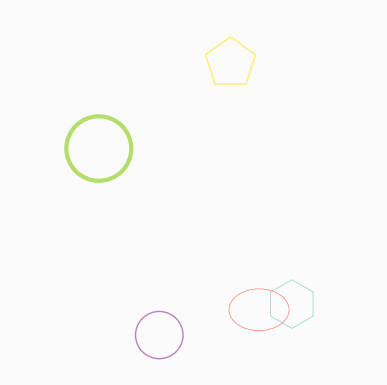[{"shape": "hexagon", "thickness": 0.5, "radius": 0.32, "center": [0.753, 0.21]}, {"shape": "oval", "thickness": 0.5, "radius": 0.39, "center": [0.668, 0.195]}, {"shape": "circle", "thickness": 3, "radius": 0.42, "center": [0.255, 0.614]}, {"shape": "circle", "thickness": 1, "radius": 0.31, "center": [0.411, 0.13]}, {"shape": "pentagon", "thickness": 1, "radius": 0.34, "center": [0.595, 0.837]}]